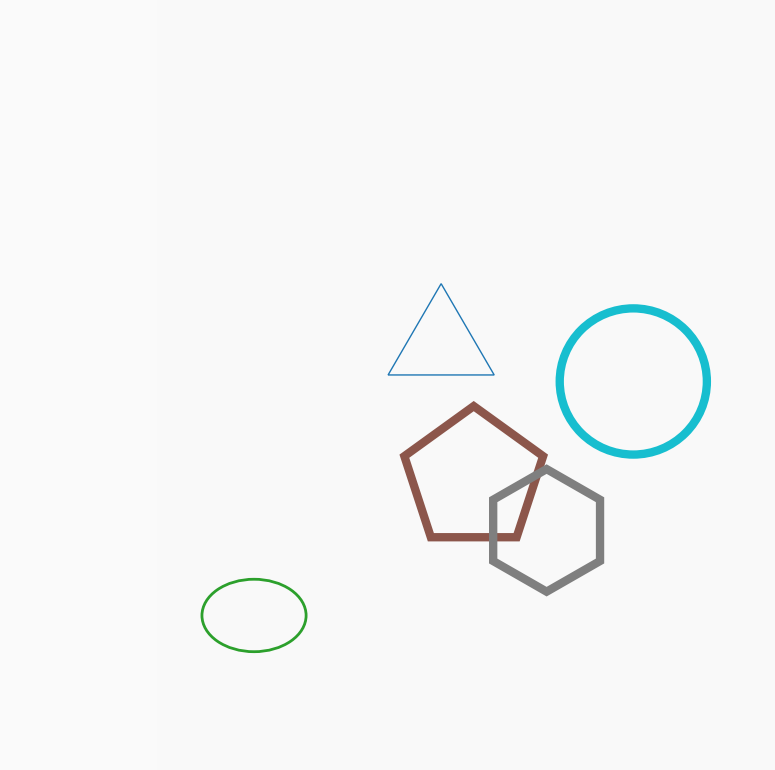[{"shape": "triangle", "thickness": 0.5, "radius": 0.4, "center": [0.569, 0.553]}, {"shape": "oval", "thickness": 1, "radius": 0.34, "center": [0.328, 0.201]}, {"shape": "pentagon", "thickness": 3, "radius": 0.47, "center": [0.611, 0.378]}, {"shape": "hexagon", "thickness": 3, "radius": 0.4, "center": [0.705, 0.311]}, {"shape": "circle", "thickness": 3, "radius": 0.47, "center": [0.817, 0.505]}]